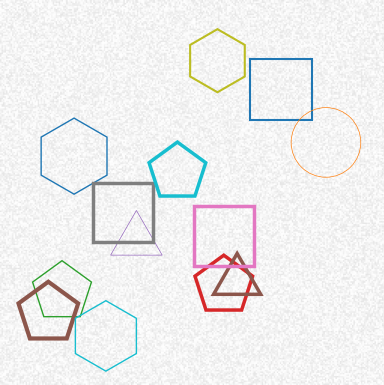[{"shape": "hexagon", "thickness": 1, "radius": 0.49, "center": [0.192, 0.594]}, {"shape": "square", "thickness": 1.5, "radius": 0.4, "center": [0.729, 0.768]}, {"shape": "circle", "thickness": 0.5, "radius": 0.45, "center": [0.847, 0.63]}, {"shape": "pentagon", "thickness": 1, "radius": 0.4, "center": [0.161, 0.242]}, {"shape": "pentagon", "thickness": 2.5, "radius": 0.39, "center": [0.581, 0.258]}, {"shape": "triangle", "thickness": 0.5, "radius": 0.39, "center": [0.354, 0.376]}, {"shape": "pentagon", "thickness": 3, "radius": 0.41, "center": [0.126, 0.187]}, {"shape": "triangle", "thickness": 2.5, "radius": 0.35, "center": [0.616, 0.271]}, {"shape": "square", "thickness": 2.5, "radius": 0.39, "center": [0.583, 0.386]}, {"shape": "square", "thickness": 2.5, "radius": 0.39, "center": [0.319, 0.449]}, {"shape": "hexagon", "thickness": 1.5, "radius": 0.41, "center": [0.565, 0.842]}, {"shape": "hexagon", "thickness": 1, "radius": 0.46, "center": [0.275, 0.128]}, {"shape": "pentagon", "thickness": 2.5, "radius": 0.39, "center": [0.461, 0.553]}]